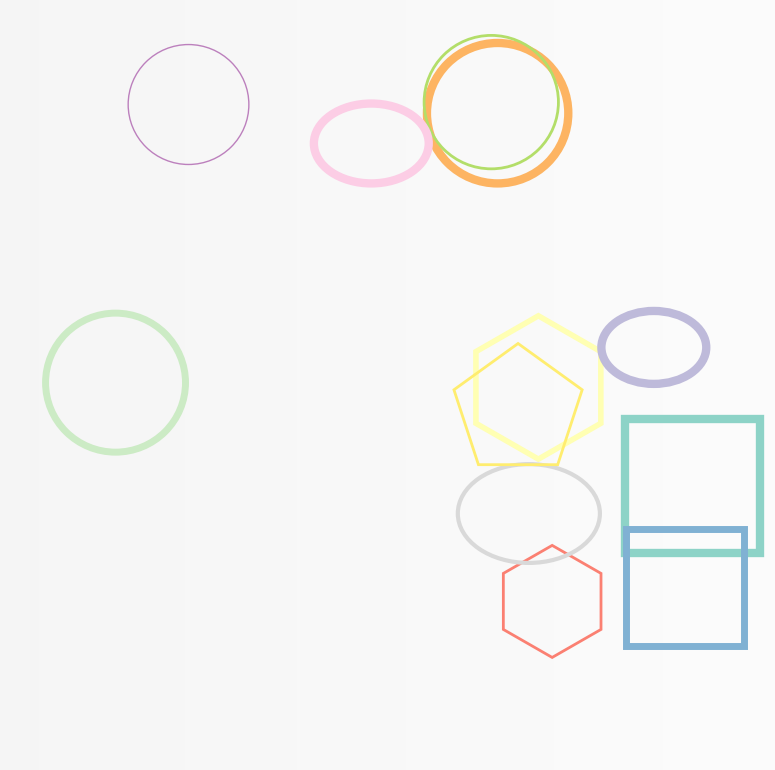[{"shape": "square", "thickness": 3, "radius": 0.44, "center": [0.894, 0.369]}, {"shape": "hexagon", "thickness": 2, "radius": 0.47, "center": [0.695, 0.497]}, {"shape": "oval", "thickness": 3, "radius": 0.34, "center": [0.844, 0.549]}, {"shape": "hexagon", "thickness": 1, "radius": 0.36, "center": [0.712, 0.219]}, {"shape": "square", "thickness": 2.5, "radius": 0.38, "center": [0.884, 0.237]}, {"shape": "circle", "thickness": 3, "radius": 0.46, "center": [0.642, 0.853]}, {"shape": "circle", "thickness": 1, "radius": 0.43, "center": [0.634, 0.867]}, {"shape": "oval", "thickness": 3, "radius": 0.37, "center": [0.479, 0.814]}, {"shape": "oval", "thickness": 1.5, "radius": 0.46, "center": [0.682, 0.333]}, {"shape": "circle", "thickness": 0.5, "radius": 0.39, "center": [0.243, 0.864]}, {"shape": "circle", "thickness": 2.5, "radius": 0.45, "center": [0.149, 0.503]}, {"shape": "pentagon", "thickness": 1, "radius": 0.43, "center": [0.668, 0.467]}]